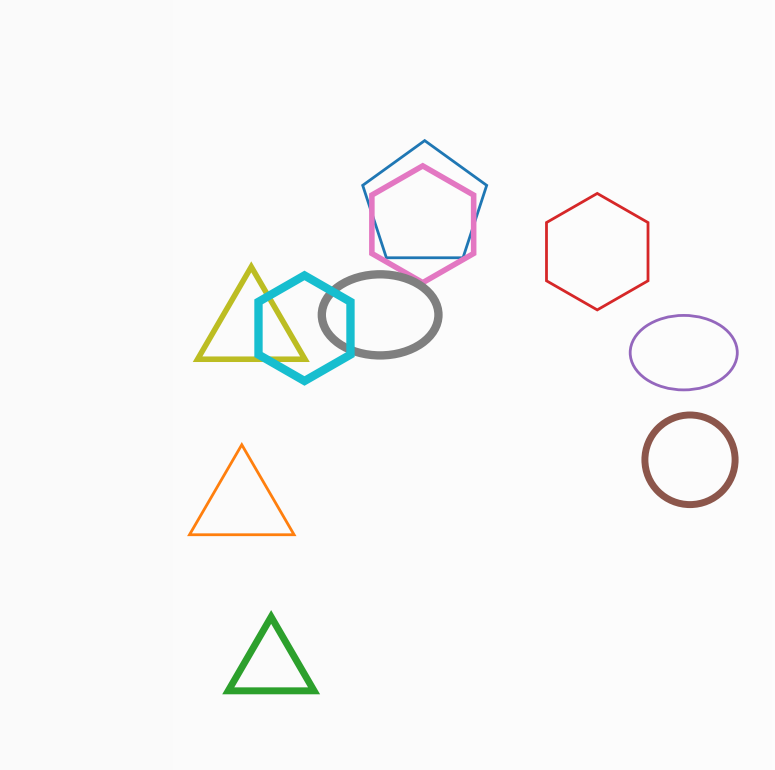[{"shape": "pentagon", "thickness": 1, "radius": 0.42, "center": [0.548, 0.733]}, {"shape": "triangle", "thickness": 1, "radius": 0.39, "center": [0.312, 0.344]}, {"shape": "triangle", "thickness": 2.5, "radius": 0.32, "center": [0.35, 0.135]}, {"shape": "hexagon", "thickness": 1, "radius": 0.38, "center": [0.771, 0.673]}, {"shape": "oval", "thickness": 1, "radius": 0.35, "center": [0.882, 0.542]}, {"shape": "circle", "thickness": 2.5, "radius": 0.29, "center": [0.89, 0.403]}, {"shape": "hexagon", "thickness": 2, "radius": 0.38, "center": [0.545, 0.709]}, {"shape": "oval", "thickness": 3, "radius": 0.38, "center": [0.491, 0.591]}, {"shape": "triangle", "thickness": 2, "radius": 0.4, "center": [0.324, 0.573]}, {"shape": "hexagon", "thickness": 3, "radius": 0.34, "center": [0.393, 0.574]}]